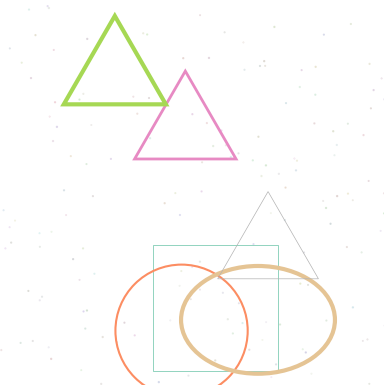[{"shape": "square", "thickness": 0.5, "radius": 0.82, "center": [0.56, 0.2]}, {"shape": "circle", "thickness": 1.5, "radius": 0.86, "center": [0.472, 0.141]}, {"shape": "triangle", "thickness": 2, "radius": 0.76, "center": [0.481, 0.663]}, {"shape": "triangle", "thickness": 3, "radius": 0.77, "center": [0.298, 0.806]}, {"shape": "oval", "thickness": 3, "radius": 1.0, "center": [0.67, 0.169]}, {"shape": "triangle", "thickness": 0.5, "radius": 0.76, "center": [0.696, 0.351]}]